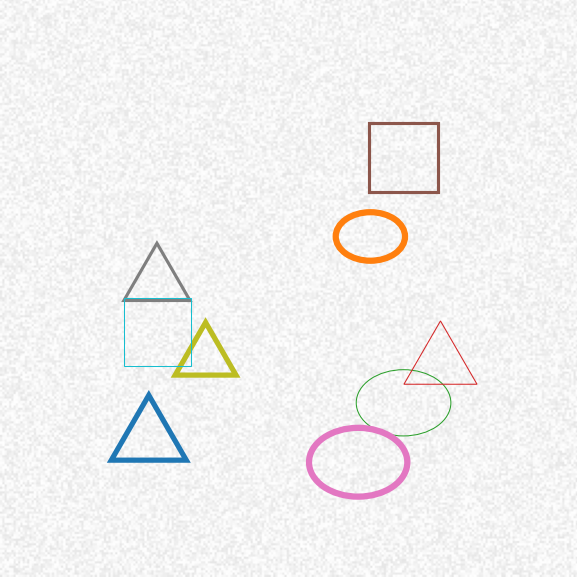[{"shape": "triangle", "thickness": 2.5, "radius": 0.37, "center": [0.258, 0.24]}, {"shape": "oval", "thickness": 3, "radius": 0.3, "center": [0.641, 0.59]}, {"shape": "oval", "thickness": 0.5, "radius": 0.41, "center": [0.699, 0.302]}, {"shape": "triangle", "thickness": 0.5, "radius": 0.37, "center": [0.763, 0.37]}, {"shape": "square", "thickness": 1.5, "radius": 0.3, "center": [0.698, 0.727]}, {"shape": "oval", "thickness": 3, "radius": 0.43, "center": [0.62, 0.199]}, {"shape": "triangle", "thickness": 1.5, "radius": 0.33, "center": [0.272, 0.512]}, {"shape": "triangle", "thickness": 2.5, "radius": 0.3, "center": [0.356, 0.38]}, {"shape": "square", "thickness": 0.5, "radius": 0.29, "center": [0.272, 0.424]}]